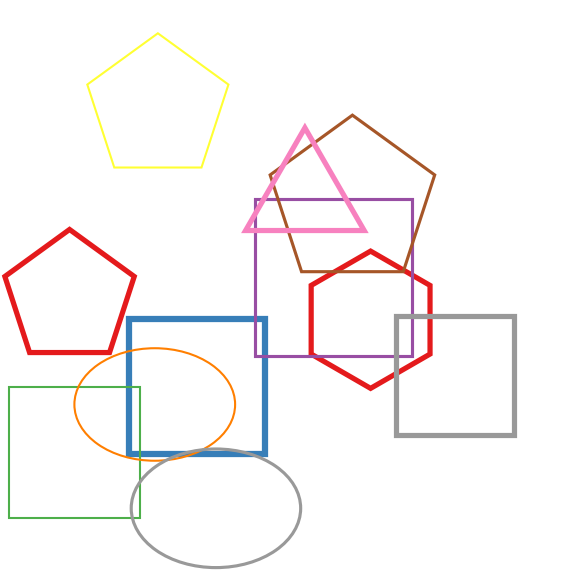[{"shape": "hexagon", "thickness": 2.5, "radius": 0.59, "center": [0.642, 0.445]}, {"shape": "pentagon", "thickness": 2.5, "radius": 0.59, "center": [0.12, 0.484]}, {"shape": "square", "thickness": 3, "radius": 0.59, "center": [0.341, 0.33]}, {"shape": "square", "thickness": 1, "radius": 0.57, "center": [0.129, 0.215]}, {"shape": "square", "thickness": 1.5, "radius": 0.68, "center": [0.578, 0.518]}, {"shape": "oval", "thickness": 1, "radius": 0.7, "center": [0.268, 0.299]}, {"shape": "pentagon", "thickness": 1, "radius": 0.64, "center": [0.273, 0.813]}, {"shape": "pentagon", "thickness": 1.5, "radius": 0.75, "center": [0.61, 0.65]}, {"shape": "triangle", "thickness": 2.5, "radius": 0.59, "center": [0.528, 0.659]}, {"shape": "oval", "thickness": 1.5, "radius": 0.73, "center": [0.374, 0.119]}, {"shape": "square", "thickness": 2.5, "radius": 0.51, "center": [0.788, 0.349]}]